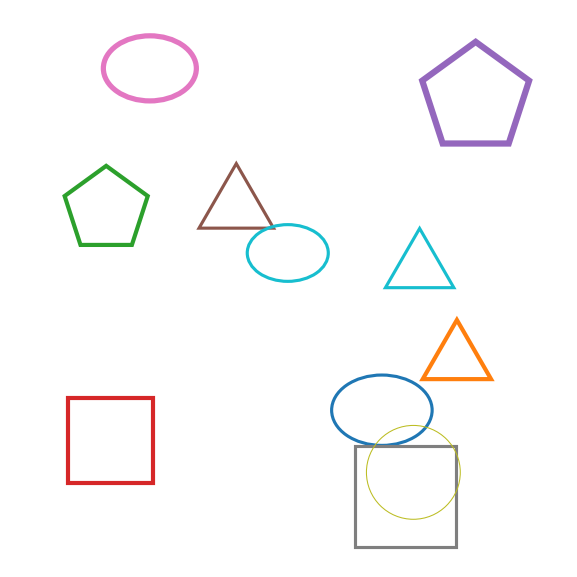[{"shape": "oval", "thickness": 1.5, "radius": 0.44, "center": [0.661, 0.289]}, {"shape": "triangle", "thickness": 2, "radius": 0.34, "center": [0.791, 0.377]}, {"shape": "pentagon", "thickness": 2, "radius": 0.38, "center": [0.184, 0.636]}, {"shape": "square", "thickness": 2, "radius": 0.37, "center": [0.192, 0.237]}, {"shape": "pentagon", "thickness": 3, "radius": 0.49, "center": [0.824, 0.829]}, {"shape": "triangle", "thickness": 1.5, "radius": 0.37, "center": [0.409, 0.641]}, {"shape": "oval", "thickness": 2.5, "radius": 0.4, "center": [0.259, 0.881]}, {"shape": "square", "thickness": 1.5, "radius": 0.44, "center": [0.702, 0.14]}, {"shape": "circle", "thickness": 0.5, "radius": 0.41, "center": [0.716, 0.181]}, {"shape": "oval", "thickness": 1.5, "radius": 0.35, "center": [0.498, 0.561]}, {"shape": "triangle", "thickness": 1.5, "radius": 0.34, "center": [0.727, 0.535]}]